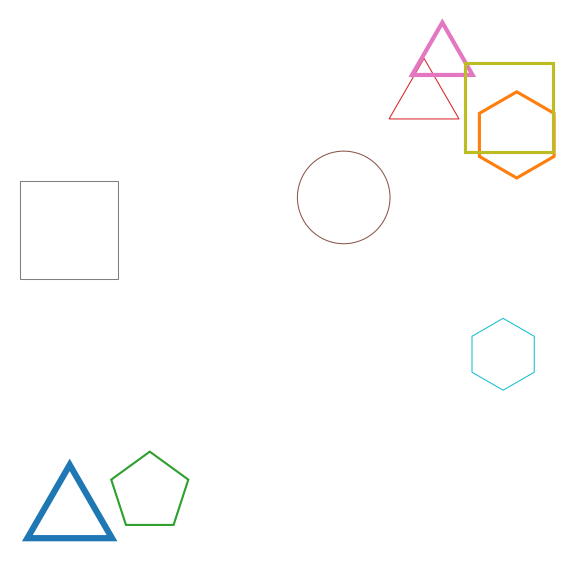[{"shape": "triangle", "thickness": 3, "radius": 0.42, "center": [0.121, 0.11]}, {"shape": "hexagon", "thickness": 1.5, "radius": 0.37, "center": [0.895, 0.766]}, {"shape": "pentagon", "thickness": 1, "radius": 0.35, "center": [0.259, 0.147]}, {"shape": "triangle", "thickness": 0.5, "radius": 0.35, "center": [0.734, 0.828]}, {"shape": "circle", "thickness": 0.5, "radius": 0.4, "center": [0.595, 0.657]}, {"shape": "triangle", "thickness": 2, "radius": 0.3, "center": [0.766, 0.9]}, {"shape": "square", "thickness": 0.5, "radius": 0.42, "center": [0.12, 0.601]}, {"shape": "square", "thickness": 1.5, "radius": 0.38, "center": [0.881, 0.813]}, {"shape": "hexagon", "thickness": 0.5, "radius": 0.31, "center": [0.871, 0.386]}]